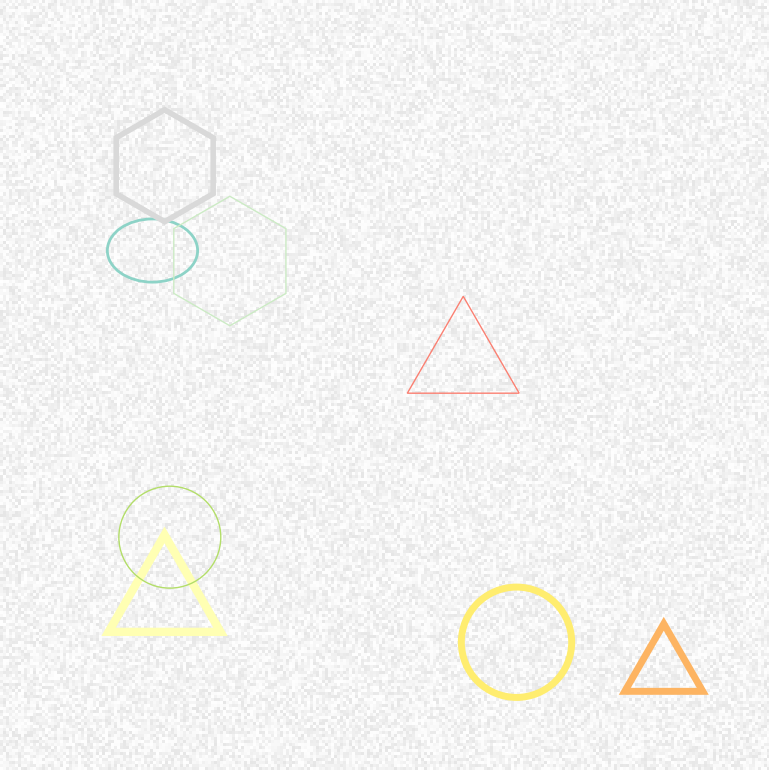[{"shape": "oval", "thickness": 1, "radius": 0.29, "center": [0.198, 0.675]}, {"shape": "triangle", "thickness": 3, "radius": 0.42, "center": [0.214, 0.221]}, {"shape": "triangle", "thickness": 0.5, "radius": 0.42, "center": [0.602, 0.531]}, {"shape": "triangle", "thickness": 2.5, "radius": 0.29, "center": [0.862, 0.131]}, {"shape": "circle", "thickness": 0.5, "radius": 0.33, "center": [0.221, 0.302]}, {"shape": "hexagon", "thickness": 2, "radius": 0.36, "center": [0.214, 0.785]}, {"shape": "hexagon", "thickness": 0.5, "radius": 0.42, "center": [0.299, 0.661]}, {"shape": "circle", "thickness": 2.5, "radius": 0.36, "center": [0.671, 0.166]}]